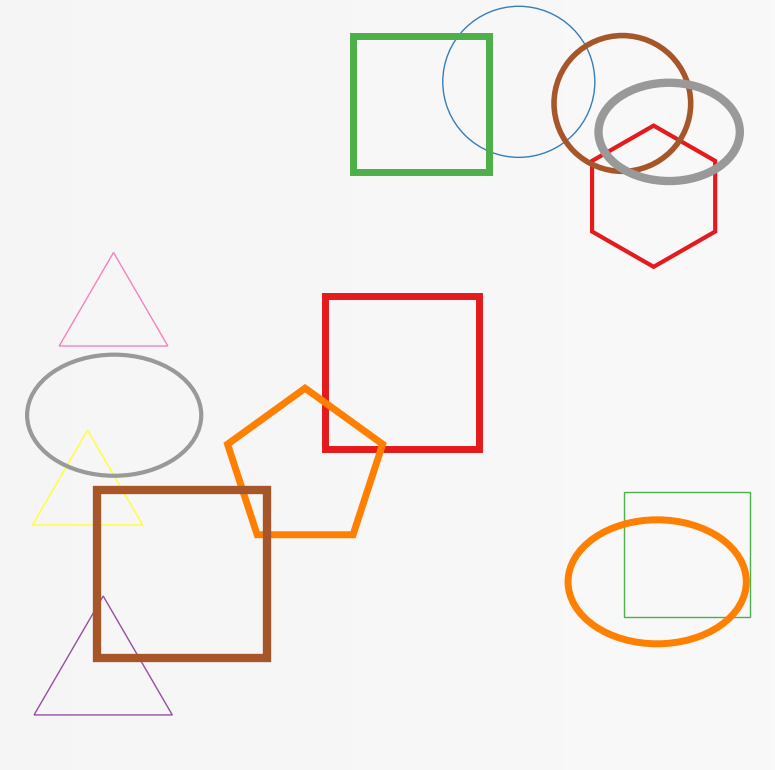[{"shape": "hexagon", "thickness": 1.5, "radius": 0.46, "center": [0.843, 0.745]}, {"shape": "square", "thickness": 2.5, "radius": 0.5, "center": [0.519, 0.516]}, {"shape": "circle", "thickness": 0.5, "radius": 0.49, "center": [0.669, 0.894]}, {"shape": "square", "thickness": 2.5, "radius": 0.44, "center": [0.543, 0.865]}, {"shape": "square", "thickness": 0.5, "radius": 0.41, "center": [0.887, 0.28]}, {"shape": "triangle", "thickness": 0.5, "radius": 0.51, "center": [0.133, 0.123]}, {"shape": "oval", "thickness": 2.5, "radius": 0.58, "center": [0.848, 0.244]}, {"shape": "pentagon", "thickness": 2.5, "radius": 0.53, "center": [0.394, 0.391]}, {"shape": "triangle", "thickness": 0.5, "radius": 0.41, "center": [0.113, 0.359]}, {"shape": "circle", "thickness": 2, "radius": 0.44, "center": [0.803, 0.866]}, {"shape": "square", "thickness": 3, "radius": 0.55, "center": [0.235, 0.255]}, {"shape": "triangle", "thickness": 0.5, "radius": 0.4, "center": [0.146, 0.591]}, {"shape": "oval", "thickness": 1.5, "radius": 0.56, "center": [0.147, 0.461]}, {"shape": "oval", "thickness": 3, "radius": 0.46, "center": [0.863, 0.829]}]